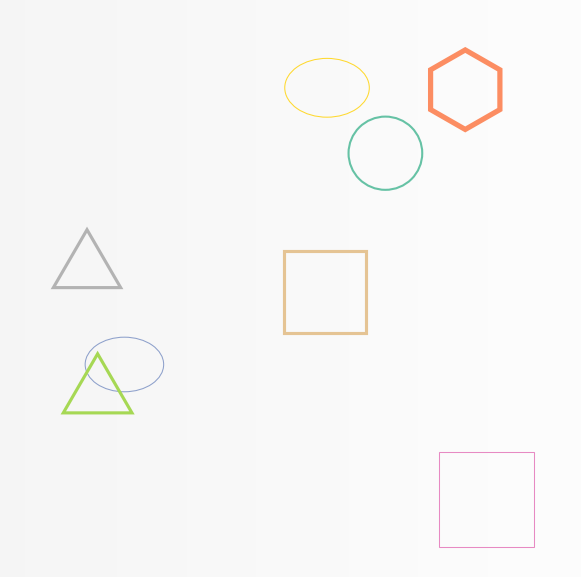[{"shape": "circle", "thickness": 1, "radius": 0.32, "center": [0.663, 0.734]}, {"shape": "hexagon", "thickness": 2.5, "radius": 0.34, "center": [0.8, 0.844]}, {"shape": "oval", "thickness": 0.5, "radius": 0.34, "center": [0.214, 0.368]}, {"shape": "square", "thickness": 0.5, "radius": 0.41, "center": [0.837, 0.134]}, {"shape": "triangle", "thickness": 1.5, "radius": 0.34, "center": [0.168, 0.318]}, {"shape": "oval", "thickness": 0.5, "radius": 0.36, "center": [0.563, 0.847]}, {"shape": "square", "thickness": 1.5, "radius": 0.35, "center": [0.559, 0.493]}, {"shape": "triangle", "thickness": 1.5, "radius": 0.33, "center": [0.15, 0.535]}]